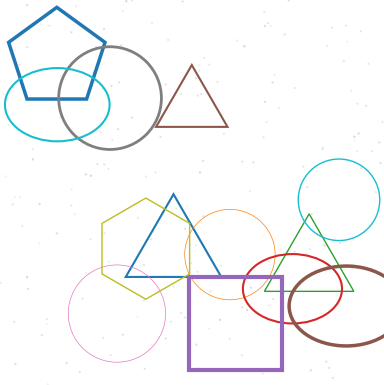[{"shape": "triangle", "thickness": 1.5, "radius": 0.72, "center": [0.451, 0.352]}, {"shape": "pentagon", "thickness": 2.5, "radius": 0.66, "center": [0.148, 0.849]}, {"shape": "circle", "thickness": 0.5, "radius": 0.59, "center": [0.597, 0.339]}, {"shape": "triangle", "thickness": 1, "radius": 0.67, "center": [0.803, 0.31]}, {"shape": "oval", "thickness": 1.5, "radius": 0.64, "center": [0.76, 0.25]}, {"shape": "square", "thickness": 3, "radius": 0.6, "center": [0.612, 0.16]}, {"shape": "triangle", "thickness": 1.5, "radius": 0.54, "center": [0.498, 0.724]}, {"shape": "oval", "thickness": 2.5, "radius": 0.74, "center": [0.899, 0.205]}, {"shape": "circle", "thickness": 0.5, "radius": 0.63, "center": [0.304, 0.186]}, {"shape": "circle", "thickness": 2, "radius": 0.67, "center": [0.286, 0.745]}, {"shape": "hexagon", "thickness": 1, "radius": 0.66, "center": [0.379, 0.354]}, {"shape": "oval", "thickness": 1.5, "radius": 0.68, "center": [0.149, 0.728]}, {"shape": "circle", "thickness": 1, "radius": 0.53, "center": [0.881, 0.481]}]